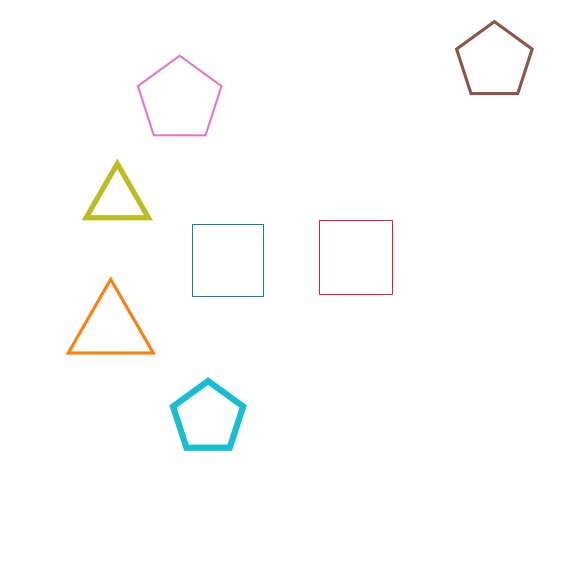[{"shape": "square", "thickness": 0.5, "radius": 0.31, "center": [0.393, 0.549]}, {"shape": "triangle", "thickness": 1.5, "radius": 0.43, "center": [0.192, 0.43]}, {"shape": "square", "thickness": 0.5, "radius": 0.32, "center": [0.616, 0.554]}, {"shape": "pentagon", "thickness": 1.5, "radius": 0.34, "center": [0.856, 0.893]}, {"shape": "pentagon", "thickness": 1, "radius": 0.38, "center": [0.311, 0.826]}, {"shape": "triangle", "thickness": 2.5, "radius": 0.31, "center": [0.203, 0.653]}, {"shape": "pentagon", "thickness": 3, "radius": 0.32, "center": [0.36, 0.276]}]